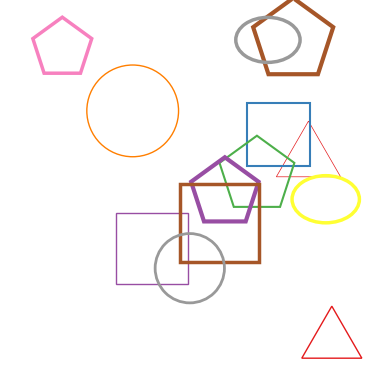[{"shape": "triangle", "thickness": 0.5, "radius": 0.48, "center": [0.801, 0.589]}, {"shape": "triangle", "thickness": 1, "radius": 0.45, "center": [0.862, 0.115]}, {"shape": "square", "thickness": 1.5, "radius": 0.41, "center": [0.723, 0.65]}, {"shape": "pentagon", "thickness": 1.5, "radius": 0.51, "center": [0.667, 0.545]}, {"shape": "pentagon", "thickness": 3, "radius": 0.46, "center": [0.584, 0.499]}, {"shape": "square", "thickness": 1, "radius": 0.46, "center": [0.395, 0.355]}, {"shape": "circle", "thickness": 1, "radius": 0.6, "center": [0.345, 0.712]}, {"shape": "oval", "thickness": 2.5, "radius": 0.44, "center": [0.846, 0.482]}, {"shape": "square", "thickness": 2.5, "radius": 0.51, "center": [0.57, 0.421]}, {"shape": "pentagon", "thickness": 3, "radius": 0.55, "center": [0.762, 0.896]}, {"shape": "pentagon", "thickness": 2.5, "radius": 0.4, "center": [0.162, 0.875]}, {"shape": "oval", "thickness": 2.5, "radius": 0.42, "center": [0.696, 0.896]}, {"shape": "circle", "thickness": 2, "radius": 0.45, "center": [0.493, 0.303]}]